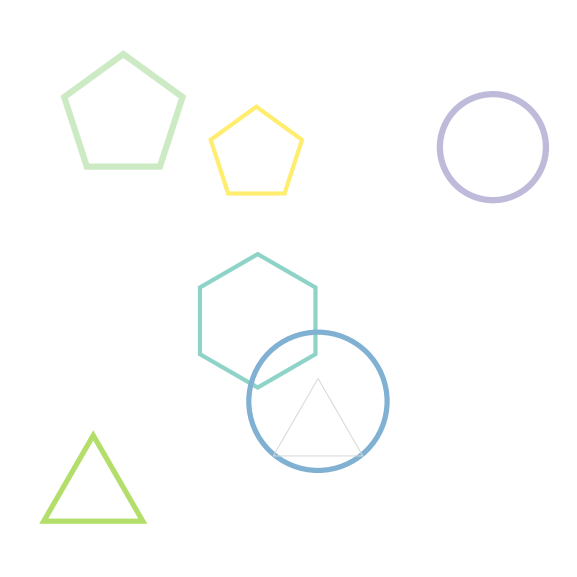[{"shape": "hexagon", "thickness": 2, "radius": 0.58, "center": [0.446, 0.444]}, {"shape": "circle", "thickness": 3, "radius": 0.46, "center": [0.854, 0.744]}, {"shape": "circle", "thickness": 2.5, "radius": 0.6, "center": [0.551, 0.304]}, {"shape": "triangle", "thickness": 2.5, "radius": 0.5, "center": [0.161, 0.146]}, {"shape": "triangle", "thickness": 0.5, "radius": 0.45, "center": [0.551, 0.254]}, {"shape": "pentagon", "thickness": 3, "radius": 0.54, "center": [0.214, 0.798]}, {"shape": "pentagon", "thickness": 2, "radius": 0.42, "center": [0.444, 0.731]}]